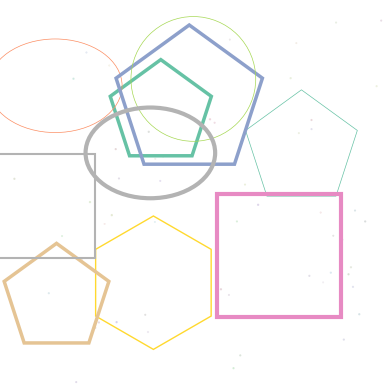[{"shape": "pentagon", "thickness": 2.5, "radius": 0.69, "center": [0.418, 0.707]}, {"shape": "pentagon", "thickness": 0.5, "radius": 0.76, "center": [0.783, 0.614]}, {"shape": "oval", "thickness": 0.5, "radius": 0.87, "center": [0.143, 0.777]}, {"shape": "pentagon", "thickness": 2.5, "radius": 1.0, "center": [0.492, 0.735]}, {"shape": "square", "thickness": 3, "radius": 0.8, "center": [0.724, 0.337]}, {"shape": "circle", "thickness": 0.5, "radius": 0.81, "center": [0.502, 0.795]}, {"shape": "hexagon", "thickness": 1, "radius": 0.87, "center": [0.398, 0.266]}, {"shape": "pentagon", "thickness": 2.5, "radius": 0.71, "center": [0.147, 0.225]}, {"shape": "oval", "thickness": 3, "radius": 0.84, "center": [0.391, 0.603]}, {"shape": "square", "thickness": 1.5, "radius": 0.67, "center": [0.113, 0.465]}]